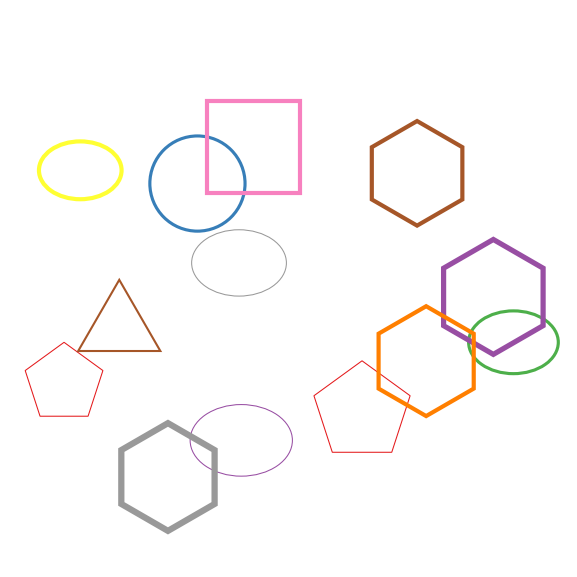[{"shape": "pentagon", "thickness": 0.5, "radius": 0.44, "center": [0.627, 0.287]}, {"shape": "pentagon", "thickness": 0.5, "radius": 0.35, "center": [0.111, 0.336]}, {"shape": "circle", "thickness": 1.5, "radius": 0.41, "center": [0.342, 0.681]}, {"shape": "oval", "thickness": 1.5, "radius": 0.39, "center": [0.889, 0.406]}, {"shape": "oval", "thickness": 0.5, "radius": 0.44, "center": [0.418, 0.237]}, {"shape": "hexagon", "thickness": 2.5, "radius": 0.5, "center": [0.854, 0.485]}, {"shape": "hexagon", "thickness": 2, "radius": 0.48, "center": [0.738, 0.374]}, {"shape": "oval", "thickness": 2, "radius": 0.36, "center": [0.139, 0.704]}, {"shape": "triangle", "thickness": 1, "radius": 0.41, "center": [0.207, 0.432]}, {"shape": "hexagon", "thickness": 2, "radius": 0.45, "center": [0.722, 0.699]}, {"shape": "square", "thickness": 2, "radius": 0.4, "center": [0.44, 0.745]}, {"shape": "hexagon", "thickness": 3, "radius": 0.47, "center": [0.291, 0.173]}, {"shape": "oval", "thickness": 0.5, "radius": 0.41, "center": [0.414, 0.544]}]